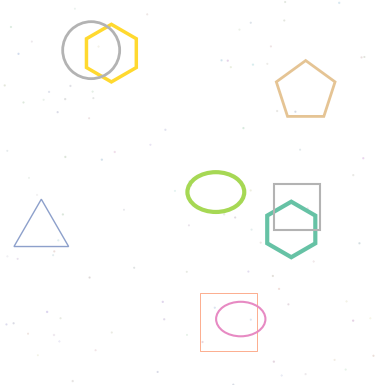[{"shape": "hexagon", "thickness": 3, "radius": 0.36, "center": [0.757, 0.404]}, {"shape": "square", "thickness": 0.5, "radius": 0.37, "center": [0.594, 0.164]}, {"shape": "triangle", "thickness": 1, "radius": 0.41, "center": [0.107, 0.401]}, {"shape": "oval", "thickness": 1.5, "radius": 0.32, "center": [0.625, 0.171]}, {"shape": "oval", "thickness": 3, "radius": 0.37, "center": [0.561, 0.501]}, {"shape": "hexagon", "thickness": 2.5, "radius": 0.37, "center": [0.289, 0.862]}, {"shape": "pentagon", "thickness": 2, "radius": 0.4, "center": [0.794, 0.763]}, {"shape": "square", "thickness": 1.5, "radius": 0.29, "center": [0.771, 0.462]}, {"shape": "circle", "thickness": 2, "radius": 0.37, "center": [0.237, 0.87]}]